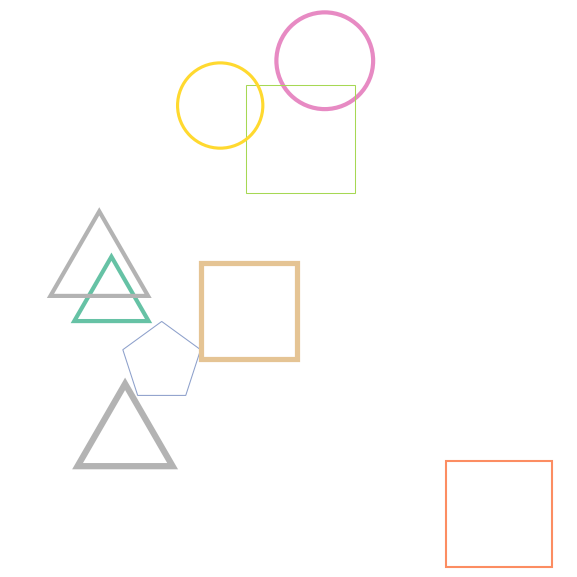[{"shape": "triangle", "thickness": 2, "radius": 0.37, "center": [0.193, 0.48]}, {"shape": "square", "thickness": 1, "radius": 0.46, "center": [0.865, 0.109]}, {"shape": "pentagon", "thickness": 0.5, "radius": 0.35, "center": [0.28, 0.372]}, {"shape": "circle", "thickness": 2, "radius": 0.42, "center": [0.562, 0.894]}, {"shape": "square", "thickness": 0.5, "radius": 0.47, "center": [0.52, 0.758]}, {"shape": "circle", "thickness": 1.5, "radius": 0.37, "center": [0.381, 0.816]}, {"shape": "square", "thickness": 2.5, "radius": 0.42, "center": [0.432, 0.46]}, {"shape": "triangle", "thickness": 3, "radius": 0.48, "center": [0.217, 0.239]}, {"shape": "triangle", "thickness": 2, "radius": 0.49, "center": [0.172, 0.536]}]